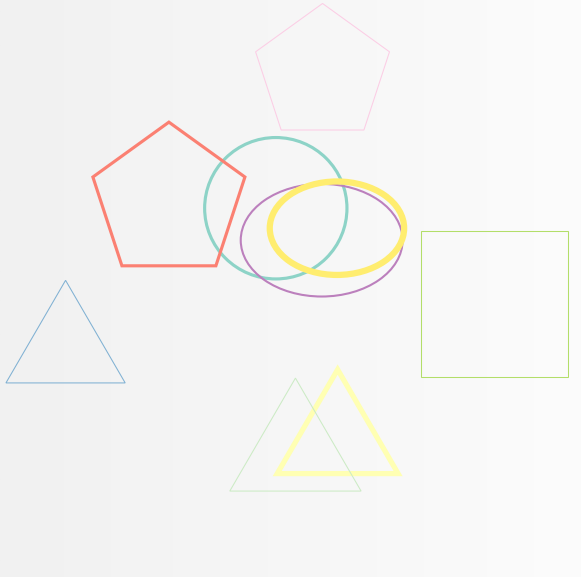[{"shape": "circle", "thickness": 1.5, "radius": 0.61, "center": [0.474, 0.639]}, {"shape": "triangle", "thickness": 2.5, "radius": 0.6, "center": [0.581, 0.239]}, {"shape": "pentagon", "thickness": 1.5, "radius": 0.69, "center": [0.291, 0.65]}, {"shape": "triangle", "thickness": 0.5, "radius": 0.59, "center": [0.113, 0.395]}, {"shape": "square", "thickness": 0.5, "radius": 0.63, "center": [0.85, 0.473]}, {"shape": "pentagon", "thickness": 0.5, "radius": 0.61, "center": [0.555, 0.872]}, {"shape": "oval", "thickness": 1, "radius": 0.7, "center": [0.553, 0.583]}, {"shape": "triangle", "thickness": 0.5, "radius": 0.65, "center": [0.508, 0.214]}, {"shape": "oval", "thickness": 3, "radius": 0.58, "center": [0.58, 0.604]}]